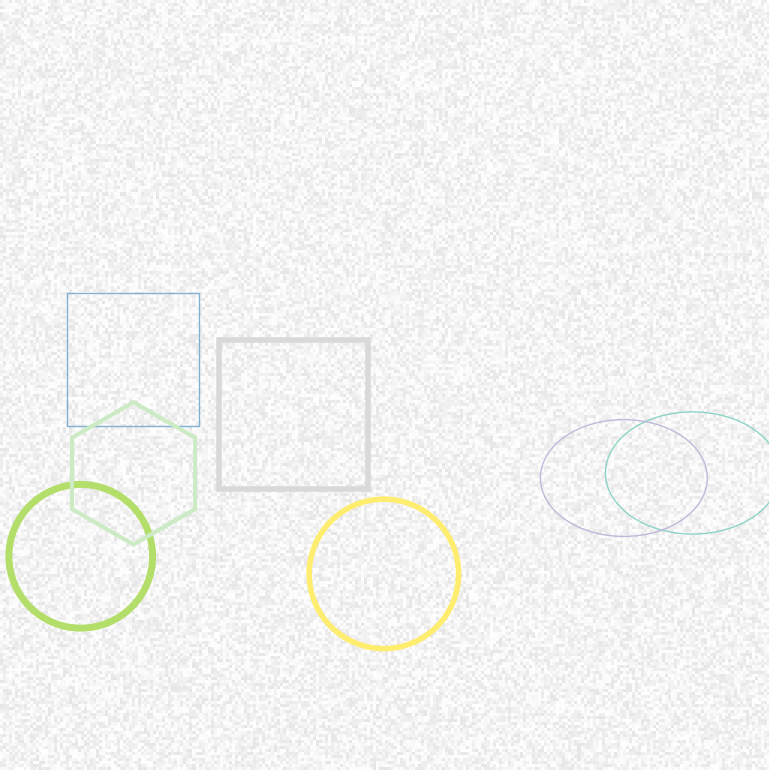[{"shape": "oval", "thickness": 0.5, "radius": 0.57, "center": [0.9, 0.386]}, {"shape": "oval", "thickness": 0.5, "radius": 0.54, "center": [0.81, 0.379]}, {"shape": "square", "thickness": 0.5, "radius": 0.43, "center": [0.173, 0.534]}, {"shape": "circle", "thickness": 2.5, "radius": 0.47, "center": [0.105, 0.278]}, {"shape": "square", "thickness": 2, "radius": 0.48, "center": [0.381, 0.462]}, {"shape": "hexagon", "thickness": 1.5, "radius": 0.46, "center": [0.173, 0.385]}, {"shape": "circle", "thickness": 2, "radius": 0.49, "center": [0.499, 0.255]}]